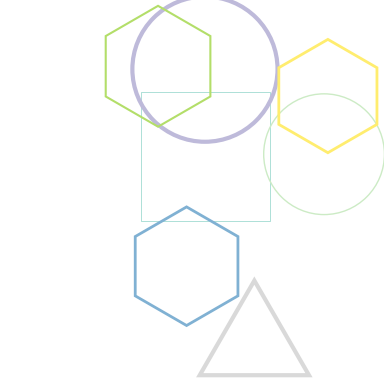[{"shape": "square", "thickness": 0.5, "radius": 0.84, "center": [0.533, 0.593]}, {"shape": "circle", "thickness": 3, "radius": 0.94, "center": [0.532, 0.82]}, {"shape": "hexagon", "thickness": 2, "radius": 0.77, "center": [0.485, 0.309]}, {"shape": "hexagon", "thickness": 1.5, "radius": 0.78, "center": [0.411, 0.828]}, {"shape": "triangle", "thickness": 3, "radius": 0.82, "center": [0.661, 0.107]}, {"shape": "circle", "thickness": 1, "radius": 0.78, "center": [0.842, 0.599]}, {"shape": "hexagon", "thickness": 2, "radius": 0.74, "center": [0.852, 0.75]}]